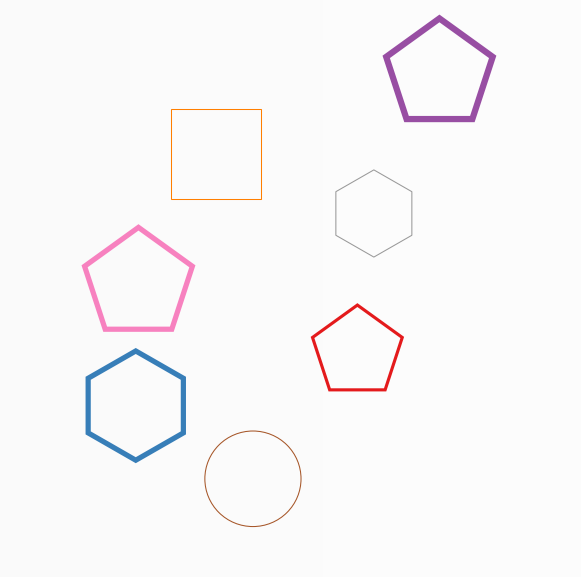[{"shape": "pentagon", "thickness": 1.5, "radius": 0.41, "center": [0.615, 0.39]}, {"shape": "hexagon", "thickness": 2.5, "radius": 0.47, "center": [0.234, 0.297]}, {"shape": "pentagon", "thickness": 3, "radius": 0.48, "center": [0.756, 0.871]}, {"shape": "square", "thickness": 0.5, "radius": 0.39, "center": [0.371, 0.733]}, {"shape": "circle", "thickness": 0.5, "radius": 0.41, "center": [0.435, 0.17]}, {"shape": "pentagon", "thickness": 2.5, "radius": 0.49, "center": [0.238, 0.508]}, {"shape": "hexagon", "thickness": 0.5, "radius": 0.38, "center": [0.643, 0.629]}]